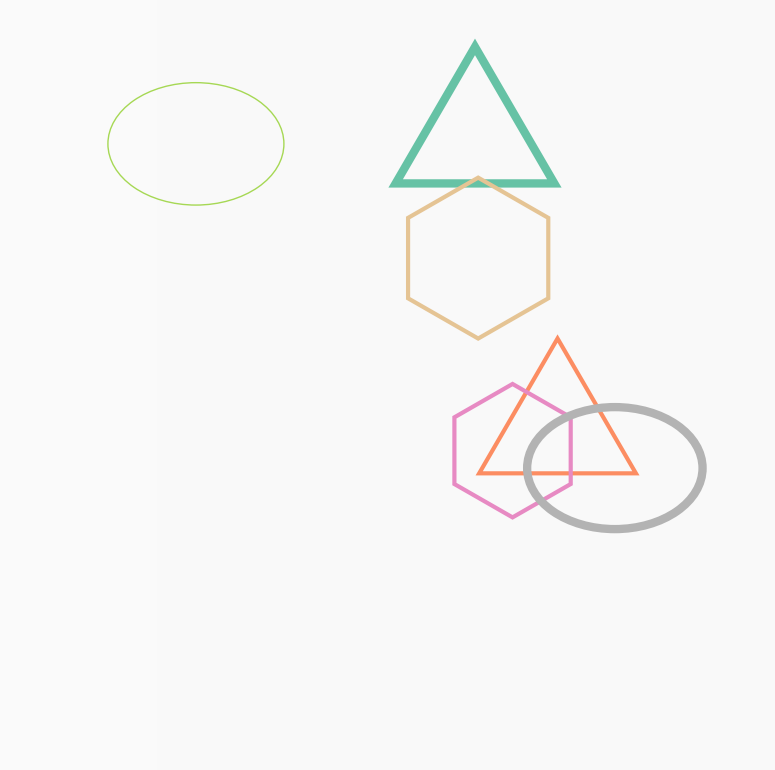[{"shape": "triangle", "thickness": 3, "radius": 0.59, "center": [0.613, 0.821]}, {"shape": "triangle", "thickness": 1.5, "radius": 0.58, "center": [0.719, 0.444]}, {"shape": "hexagon", "thickness": 1.5, "radius": 0.43, "center": [0.661, 0.415]}, {"shape": "oval", "thickness": 0.5, "radius": 0.57, "center": [0.253, 0.813]}, {"shape": "hexagon", "thickness": 1.5, "radius": 0.52, "center": [0.617, 0.665]}, {"shape": "oval", "thickness": 3, "radius": 0.57, "center": [0.793, 0.392]}]